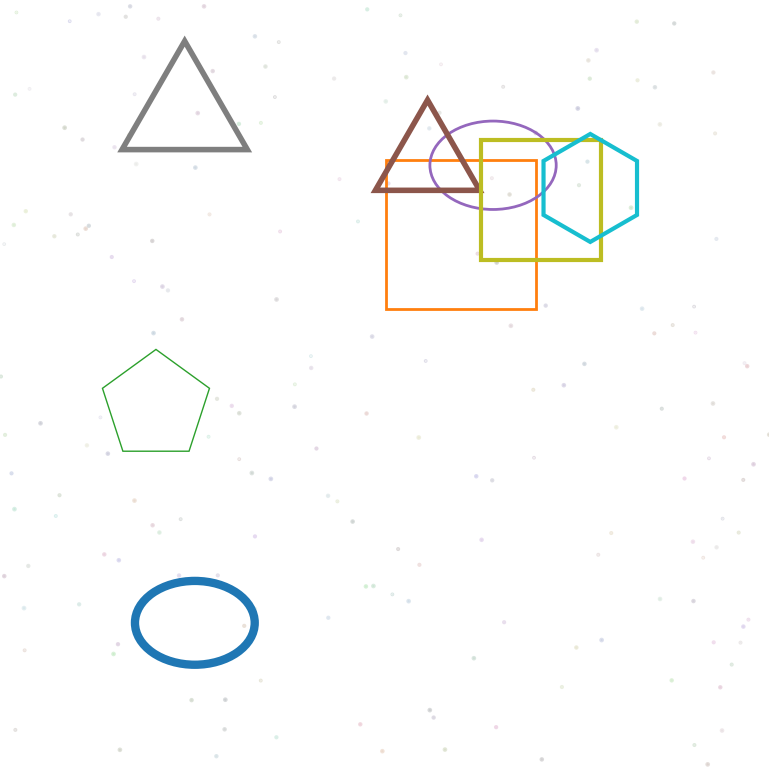[{"shape": "oval", "thickness": 3, "radius": 0.39, "center": [0.253, 0.191]}, {"shape": "square", "thickness": 1, "radius": 0.49, "center": [0.599, 0.695]}, {"shape": "pentagon", "thickness": 0.5, "radius": 0.37, "center": [0.203, 0.473]}, {"shape": "oval", "thickness": 1, "radius": 0.41, "center": [0.64, 0.785]}, {"shape": "triangle", "thickness": 2, "radius": 0.39, "center": [0.555, 0.792]}, {"shape": "triangle", "thickness": 2, "radius": 0.47, "center": [0.24, 0.853]}, {"shape": "square", "thickness": 1.5, "radius": 0.39, "center": [0.703, 0.74]}, {"shape": "hexagon", "thickness": 1.5, "radius": 0.35, "center": [0.767, 0.756]}]